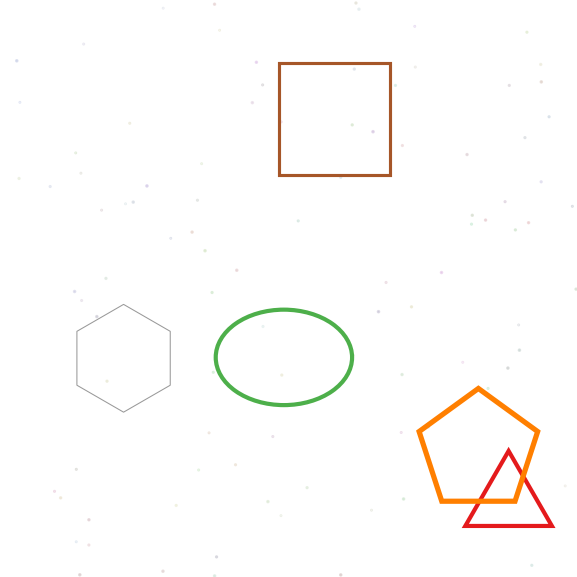[{"shape": "triangle", "thickness": 2, "radius": 0.43, "center": [0.881, 0.132]}, {"shape": "oval", "thickness": 2, "radius": 0.59, "center": [0.492, 0.38]}, {"shape": "pentagon", "thickness": 2.5, "radius": 0.54, "center": [0.828, 0.219]}, {"shape": "square", "thickness": 1.5, "radius": 0.48, "center": [0.579, 0.793]}, {"shape": "hexagon", "thickness": 0.5, "radius": 0.47, "center": [0.214, 0.379]}]